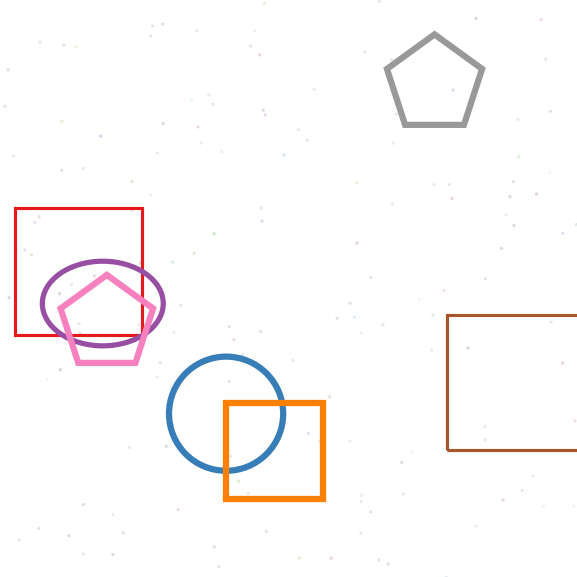[{"shape": "square", "thickness": 1.5, "radius": 0.55, "center": [0.136, 0.529]}, {"shape": "circle", "thickness": 3, "radius": 0.49, "center": [0.392, 0.283]}, {"shape": "oval", "thickness": 2.5, "radius": 0.52, "center": [0.178, 0.474]}, {"shape": "square", "thickness": 3, "radius": 0.42, "center": [0.475, 0.219]}, {"shape": "square", "thickness": 1.5, "radius": 0.59, "center": [0.891, 0.337]}, {"shape": "pentagon", "thickness": 3, "radius": 0.42, "center": [0.185, 0.439]}, {"shape": "pentagon", "thickness": 3, "radius": 0.43, "center": [0.752, 0.853]}]